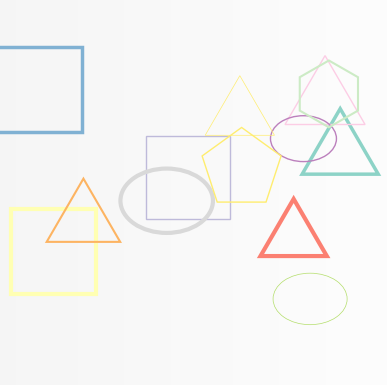[{"shape": "triangle", "thickness": 2.5, "radius": 0.57, "center": [0.878, 0.604]}, {"shape": "square", "thickness": 3, "radius": 0.55, "center": [0.138, 0.347]}, {"shape": "square", "thickness": 1, "radius": 0.54, "center": [0.486, 0.539]}, {"shape": "triangle", "thickness": 3, "radius": 0.49, "center": [0.758, 0.384]}, {"shape": "square", "thickness": 2.5, "radius": 0.55, "center": [0.101, 0.767]}, {"shape": "triangle", "thickness": 1.5, "radius": 0.55, "center": [0.215, 0.427]}, {"shape": "oval", "thickness": 0.5, "radius": 0.48, "center": [0.8, 0.224]}, {"shape": "triangle", "thickness": 1, "radius": 0.6, "center": [0.839, 0.736]}, {"shape": "oval", "thickness": 3, "radius": 0.6, "center": [0.43, 0.479]}, {"shape": "oval", "thickness": 1, "radius": 0.43, "center": [0.783, 0.64]}, {"shape": "hexagon", "thickness": 1.5, "radius": 0.43, "center": [0.849, 0.756]}, {"shape": "triangle", "thickness": 0.5, "radius": 0.52, "center": [0.619, 0.7]}, {"shape": "pentagon", "thickness": 1, "radius": 0.54, "center": [0.624, 0.562]}]